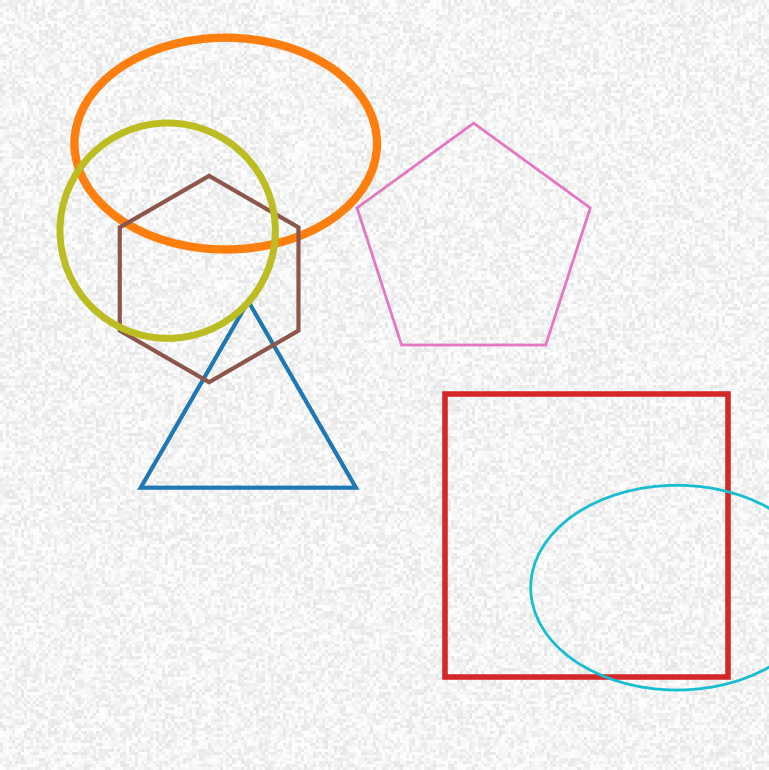[{"shape": "triangle", "thickness": 1.5, "radius": 0.81, "center": [0.322, 0.447]}, {"shape": "oval", "thickness": 3, "radius": 0.98, "center": [0.293, 0.814]}, {"shape": "square", "thickness": 2, "radius": 0.92, "center": [0.762, 0.305]}, {"shape": "hexagon", "thickness": 1.5, "radius": 0.67, "center": [0.272, 0.638]}, {"shape": "pentagon", "thickness": 1, "radius": 0.8, "center": [0.615, 0.681]}, {"shape": "circle", "thickness": 2.5, "radius": 0.7, "center": [0.218, 0.7]}, {"shape": "oval", "thickness": 1, "radius": 0.95, "center": [0.879, 0.237]}]